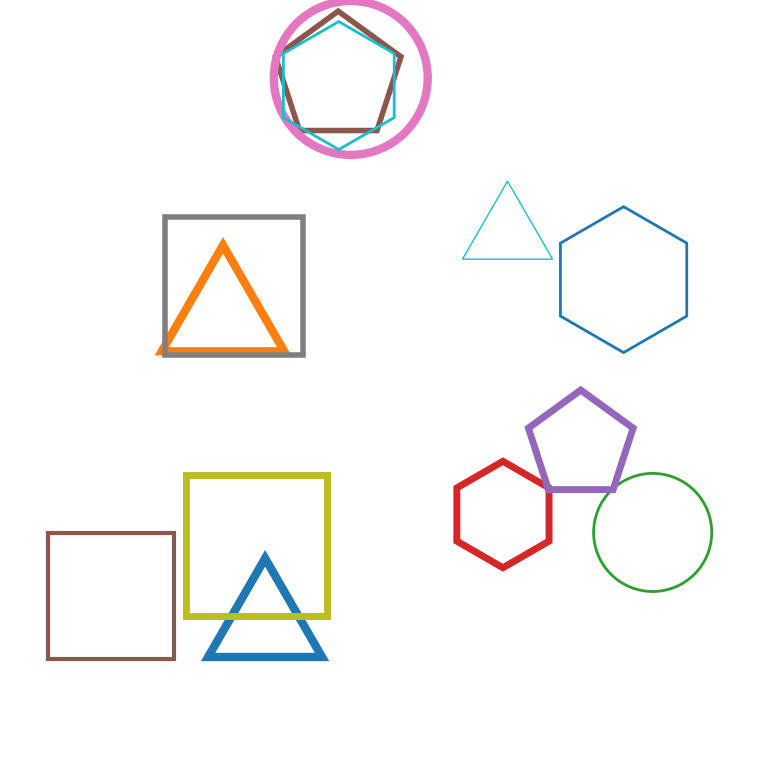[{"shape": "triangle", "thickness": 3, "radius": 0.43, "center": [0.344, 0.189]}, {"shape": "hexagon", "thickness": 1, "radius": 0.47, "center": [0.81, 0.637]}, {"shape": "triangle", "thickness": 3, "radius": 0.46, "center": [0.29, 0.59]}, {"shape": "circle", "thickness": 1, "radius": 0.38, "center": [0.848, 0.309]}, {"shape": "hexagon", "thickness": 2.5, "radius": 0.35, "center": [0.653, 0.332]}, {"shape": "pentagon", "thickness": 2.5, "radius": 0.36, "center": [0.754, 0.422]}, {"shape": "square", "thickness": 1.5, "radius": 0.41, "center": [0.144, 0.226]}, {"shape": "pentagon", "thickness": 2, "radius": 0.43, "center": [0.439, 0.9]}, {"shape": "circle", "thickness": 3, "radius": 0.5, "center": [0.456, 0.899]}, {"shape": "square", "thickness": 2, "radius": 0.45, "center": [0.304, 0.629]}, {"shape": "square", "thickness": 2.5, "radius": 0.46, "center": [0.333, 0.291]}, {"shape": "triangle", "thickness": 0.5, "radius": 0.34, "center": [0.659, 0.697]}, {"shape": "hexagon", "thickness": 1, "radius": 0.42, "center": [0.44, 0.889]}]